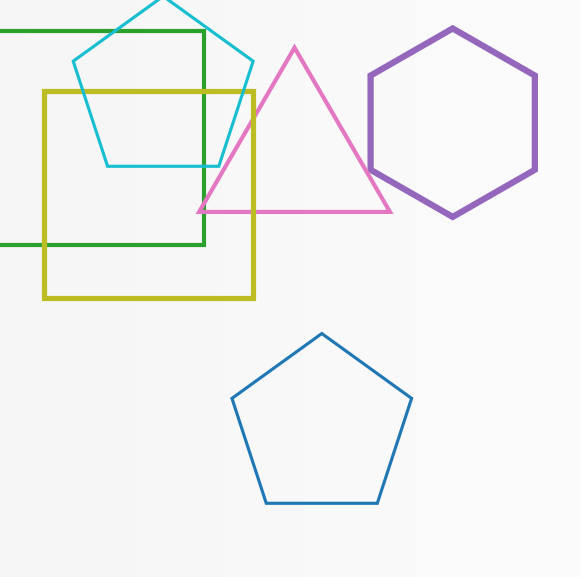[{"shape": "pentagon", "thickness": 1.5, "radius": 0.81, "center": [0.554, 0.259]}, {"shape": "square", "thickness": 2, "radius": 0.93, "center": [0.166, 0.76]}, {"shape": "hexagon", "thickness": 3, "radius": 0.82, "center": [0.779, 0.787]}, {"shape": "triangle", "thickness": 2, "radius": 0.95, "center": [0.507, 0.727]}, {"shape": "square", "thickness": 2.5, "radius": 0.9, "center": [0.255, 0.663]}, {"shape": "pentagon", "thickness": 1.5, "radius": 0.81, "center": [0.281, 0.843]}]